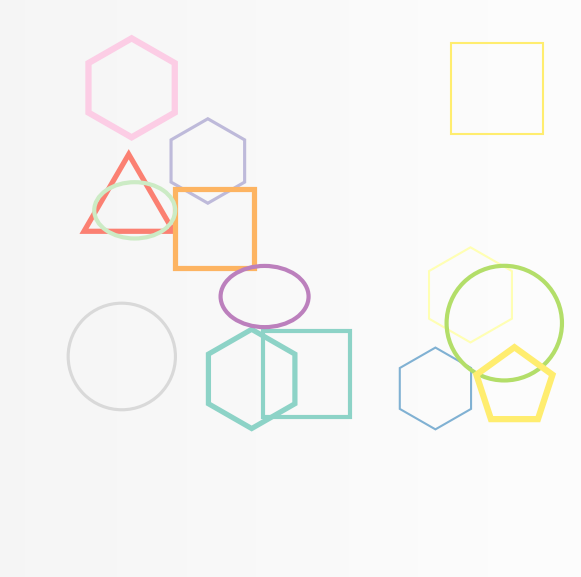[{"shape": "hexagon", "thickness": 2.5, "radius": 0.43, "center": [0.433, 0.343]}, {"shape": "square", "thickness": 2, "radius": 0.37, "center": [0.527, 0.352]}, {"shape": "hexagon", "thickness": 1, "radius": 0.41, "center": [0.809, 0.489]}, {"shape": "hexagon", "thickness": 1.5, "radius": 0.37, "center": [0.358, 0.72]}, {"shape": "triangle", "thickness": 2.5, "radius": 0.44, "center": [0.221, 0.643]}, {"shape": "hexagon", "thickness": 1, "radius": 0.35, "center": [0.749, 0.326]}, {"shape": "square", "thickness": 2.5, "radius": 0.34, "center": [0.369, 0.603]}, {"shape": "circle", "thickness": 2, "radius": 0.5, "center": [0.868, 0.44]}, {"shape": "hexagon", "thickness": 3, "radius": 0.43, "center": [0.226, 0.847]}, {"shape": "circle", "thickness": 1.5, "radius": 0.46, "center": [0.21, 0.382]}, {"shape": "oval", "thickness": 2, "radius": 0.38, "center": [0.455, 0.486]}, {"shape": "oval", "thickness": 2, "radius": 0.35, "center": [0.232, 0.635]}, {"shape": "square", "thickness": 1, "radius": 0.39, "center": [0.855, 0.846]}, {"shape": "pentagon", "thickness": 3, "radius": 0.34, "center": [0.885, 0.329]}]